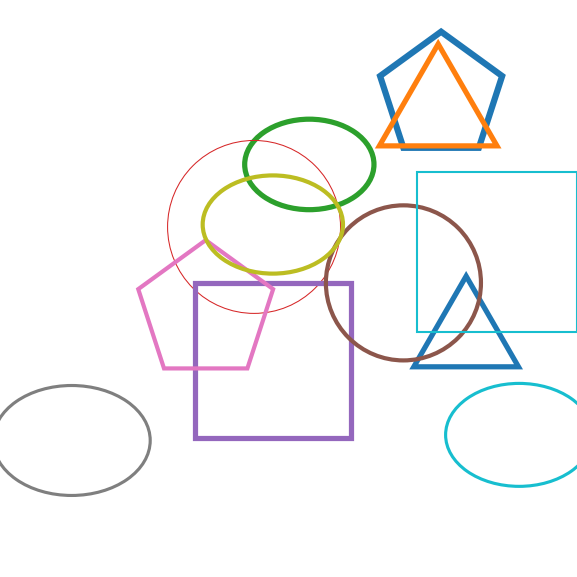[{"shape": "triangle", "thickness": 2.5, "radius": 0.52, "center": [0.807, 0.416]}, {"shape": "pentagon", "thickness": 3, "radius": 0.56, "center": [0.764, 0.833]}, {"shape": "triangle", "thickness": 2.5, "radius": 0.59, "center": [0.759, 0.805]}, {"shape": "oval", "thickness": 2.5, "radius": 0.56, "center": [0.536, 0.714]}, {"shape": "circle", "thickness": 0.5, "radius": 0.75, "center": [0.44, 0.606]}, {"shape": "square", "thickness": 2.5, "radius": 0.67, "center": [0.472, 0.375]}, {"shape": "circle", "thickness": 2, "radius": 0.67, "center": [0.699, 0.509]}, {"shape": "pentagon", "thickness": 2, "radius": 0.61, "center": [0.356, 0.461]}, {"shape": "oval", "thickness": 1.5, "radius": 0.68, "center": [0.124, 0.236]}, {"shape": "oval", "thickness": 2, "radius": 0.61, "center": [0.472, 0.61]}, {"shape": "oval", "thickness": 1.5, "radius": 0.64, "center": [0.899, 0.246]}, {"shape": "square", "thickness": 1, "radius": 0.69, "center": [0.861, 0.562]}]